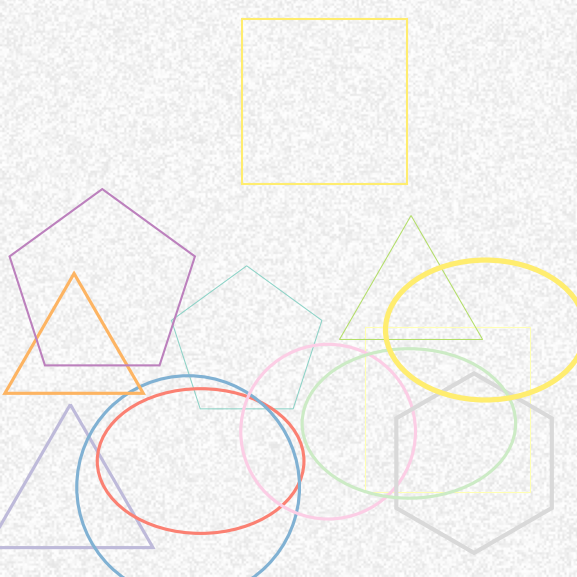[{"shape": "pentagon", "thickness": 0.5, "radius": 0.68, "center": [0.427, 0.402]}, {"shape": "square", "thickness": 0.5, "radius": 0.71, "center": [0.775, 0.29]}, {"shape": "triangle", "thickness": 1.5, "radius": 0.83, "center": [0.122, 0.134]}, {"shape": "oval", "thickness": 1.5, "radius": 0.89, "center": [0.347, 0.201]}, {"shape": "circle", "thickness": 1.5, "radius": 0.96, "center": [0.326, 0.156]}, {"shape": "triangle", "thickness": 1.5, "radius": 0.69, "center": [0.128, 0.387]}, {"shape": "triangle", "thickness": 0.5, "radius": 0.72, "center": [0.712, 0.483]}, {"shape": "circle", "thickness": 1.5, "radius": 0.76, "center": [0.568, 0.252]}, {"shape": "hexagon", "thickness": 2, "radius": 0.78, "center": [0.821, 0.197]}, {"shape": "pentagon", "thickness": 1, "radius": 0.84, "center": [0.177, 0.503]}, {"shape": "oval", "thickness": 1.5, "radius": 0.92, "center": [0.708, 0.266]}, {"shape": "oval", "thickness": 2.5, "radius": 0.87, "center": [0.841, 0.428]}, {"shape": "square", "thickness": 1, "radius": 0.71, "center": [0.563, 0.823]}]